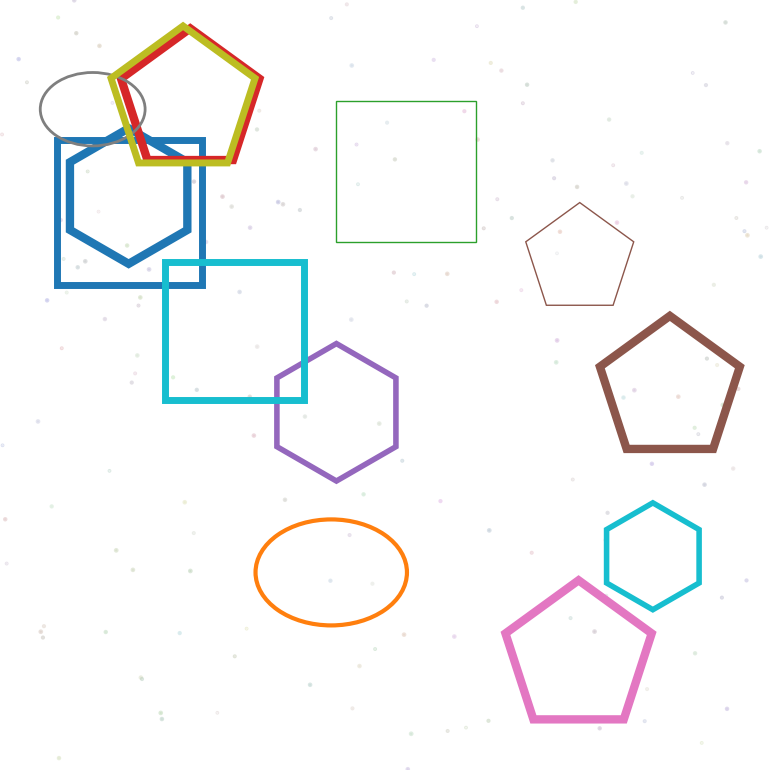[{"shape": "hexagon", "thickness": 3, "radius": 0.44, "center": [0.167, 0.745]}, {"shape": "square", "thickness": 2.5, "radius": 0.47, "center": [0.168, 0.724]}, {"shape": "oval", "thickness": 1.5, "radius": 0.49, "center": [0.43, 0.257]}, {"shape": "square", "thickness": 0.5, "radius": 0.46, "center": [0.527, 0.777]}, {"shape": "pentagon", "thickness": 3, "radius": 0.47, "center": [0.247, 0.869]}, {"shape": "hexagon", "thickness": 2, "radius": 0.45, "center": [0.437, 0.465]}, {"shape": "pentagon", "thickness": 0.5, "radius": 0.37, "center": [0.753, 0.663]}, {"shape": "pentagon", "thickness": 3, "radius": 0.48, "center": [0.87, 0.494]}, {"shape": "pentagon", "thickness": 3, "radius": 0.5, "center": [0.751, 0.147]}, {"shape": "oval", "thickness": 1, "radius": 0.34, "center": [0.12, 0.858]}, {"shape": "pentagon", "thickness": 2.5, "radius": 0.49, "center": [0.238, 0.868]}, {"shape": "hexagon", "thickness": 2, "radius": 0.35, "center": [0.848, 0.278]}, {"shape": "square", "thickness": 2.5, "radius": 0.45, "center": [0.304, 0.57]}]